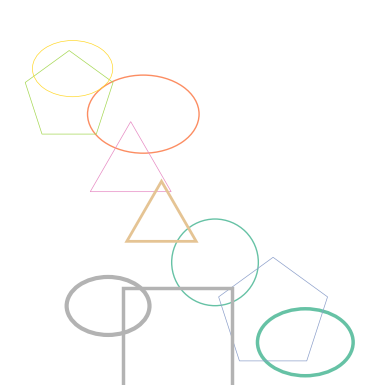[{"shape": "circle", "thickness": 1, "radius": 0.56, "center": [0.558, 0.319]}, {"shape": "oval", "thickness": 2.5, "radius": 0.62, "center": [0.793, 0.111]}, {"shape": "oval", "thickness": 1, "radius": 0.72, "center": [0.372, 0.704]}, {"shape": "pentagon", "thickness": 0.5, "radius": 0.74, "center": [0.709, 0.183]}, {"shape": "triangle", "thickness": 0.5, "radius": 0.61, "center": [0.34, 0.563]}, {"shape": "pentagon", "thickness": 0.5, "radius": 0.6, "center": [0.18, 0.749]}, {"shape": "oval", "thickness": 0.5, "radius": 0.52, "center": [0.189, 0.822]}, {"shape": "triangle", "thickness": 2, "radius": 0.52, "center": [0.419, 0.425]}, {"shape": "square", "thickness": 2.5, "radius": 0.71, "center": [0.46, 0.11]}, {"shape": "oval", "thickness": 3, "radius": 0.54, "center": [0.281, 0.205]}]